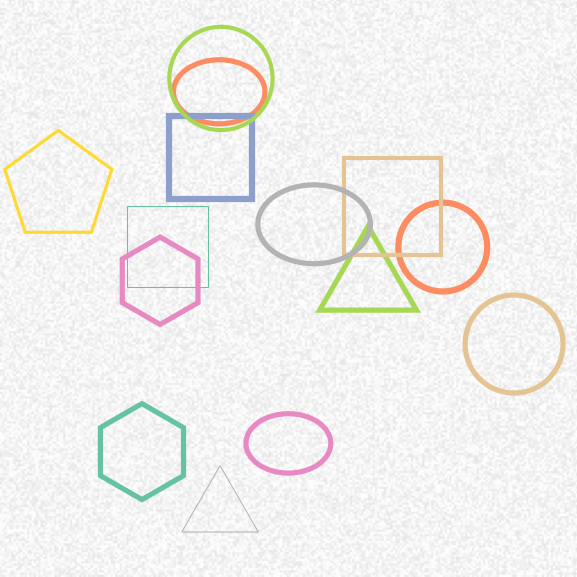[{"shape": "hexagon", "thickness": 2.5, "radius": 0.42, "center": [0.246, 0.217]}, {"shape": "square", "thickness": 0.5, "radius": 0.35, "center": [0.29, 0.573]}, {"shape": "circle", "thickness": 3, "radius": 0.38, "center": [0.767, 0.571]}, {"shape": "oval", "thickness": 2.5, "radius": 0.4, "center": [0.38, 0.84]}, {"shape": "square", "thickness": 3, "radius": 0.36, "center": [0.364, 0.726]}, {"shape": "oval", "thickness": 2.5, "radius": 0.37, "center": [0.499, 0.231]}, {"shape": "hexagon", "thickness": 2.5, "radius": 0.38, "center": [0.277, 0.513]}, {"shape": "circle", "thickness": 2, "radius": 0.45, "center": [0.383, 0.863]}, {"shape": "triangle", "thickness": 2.5, "radius": 0.48, "center": [0.637, 0.511]}, {"shape": "pentagon", "thickness": 1.5, "radius": 0.49, "center": [0.101, 0.676]}, {"shape": "circle", "thickness": 2.5, "radius": 0.42, "center": [0.89, 0.403]}, {"shape": "square", "thickness": 2, "radius": 0.42, "center": [0.68, 0.642]}, {"shape": "triangle", "thickness": 0.5, "radius": 0.38, "center": [0.381, 0.116]}, {"shape": "oval", "thickness": 2.5, "radius": 0.49, "center": [0.544, 0.611]}]